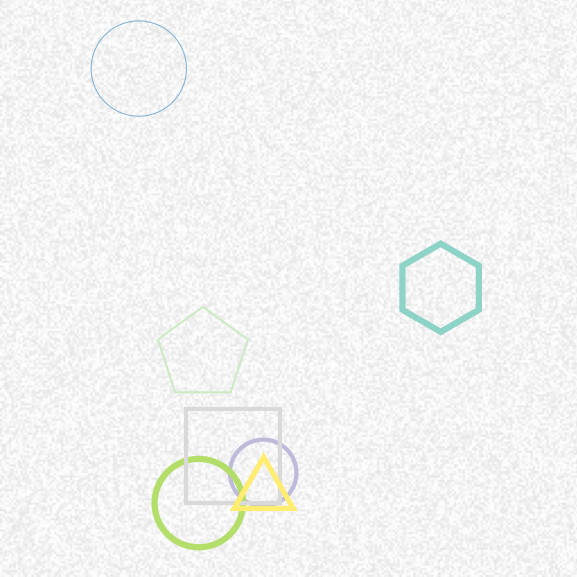[{"shape": "hexagon", "thickness": 3, "radius": 0.38, "center": [0.763, 0.501]}, {"shape": "circle", "thickness": 2, "radius": 0.29, "center": [0.456, 0.18]}, {"shape": "circle", "thickness": 0.5, "radius": 0.41, "center": [0.24, 0.88]}, {"shape": "circle", "thickness": 3, "radius": 0.38, "center": [0.344, 0.128]}, {"shape": "square", "thickness": 2, "radius": 0.41, "center": [0.403, 0.209]}, {"shape": "pentagon", "thickness": 1, "radius": 0.41, "center": [0.351, 0.386]}, {"shape": "triangle", "thickness": 2.5, "radius": 0.3, "center": [0.457, 0.148]}]